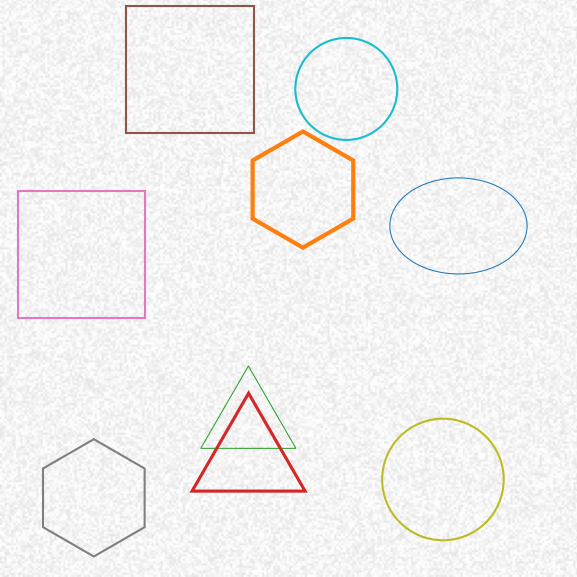[{"shape": "oval", "thickness": 0.5, "radius": 0.59, "center": [0.794, 0.608]}, {"shape": "hexagon", "thickness": 2, "radius": 0.5, "center": [0.525, 0.671]}, {"shape": "triangle", "thickness": 0.5, "radius": 0.48, "center": [0.43, 0.27]}, {"shape": "triangle", "thickness": 1.5, "radius": 0.56, "center": [0.43, 0.205]}, {"shape": "square", "thickness": 1, "radius": 0.55, "center": [0.329, 0.878]}, {"shape": "square", "thickness": 1, "radius": 0.55, "center": [0.141, 0.558]}, {"shape": "hexagon", "thickness": 1, "radius": 0.51, "center": [0.162, 0.137]}, {"shape": "circle", "thickness": 1, "radius": 0.53, "center": [0.767, 0.169]}, {"shape": "circle", "thickness": 1, "radius": 0.44, "center": [0.6, 0.845]}]